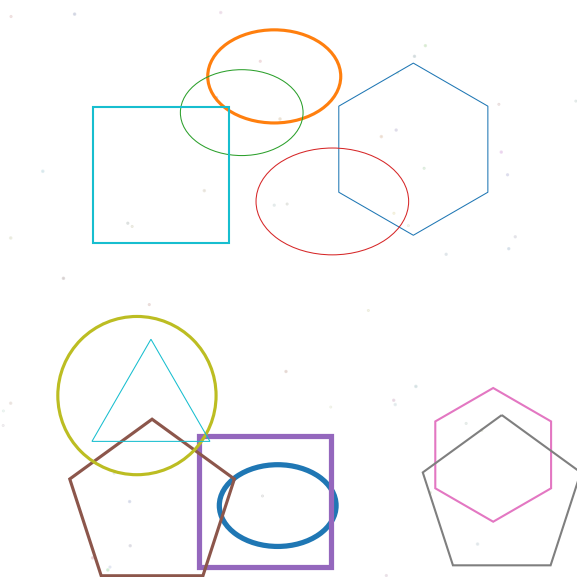[{"shape": "hexagon", "thickness": 0.5, "radius": 0.75, "center": [0.716, 0.741]}, {"shape": "oval", "thickness": 2.5, "radius": 0.51, "center": [0.481, 0.124]}, {"shape": "oval", "thickness": 1.5, "radius": 0.58, "center": [0.475, 0.867]}, {"shape": "oval", "thickness": 0.5, "radius": 0.53, "center": [0.419, 0.804]}, {"shape": "oval", "thickness": 0.5, "radius": 0.66, "center": [0.575, 0.65]}, {"shape": "square", "thickness": 2.5, "radius": 0.57, "center": [0.459, 0.131]}, {"shape": "pentagon", "thickness": 1.5, "radius": 0.75, "center": [0.263, 0.123]}, {"shape": "hexagon", "thickness": 1, "radius": 0.58, "center": [0.854, 0.212]}, {"shape": "pentagon", "thickness": 1, "radius": 0.72, "center": [0.869, 0.137]}, {"shape": "circle", "thickness": 1.5, "radius": 0.69, "center": [0.237, 0.314]}, {"shape": "triangle", "thickness": 0.5, "radius": 0.59, "center": [0.261, 0.294]}, {"shape": "square", "thickness": 1, "radius": 0.59, "center": [0.279, 0.697]}]